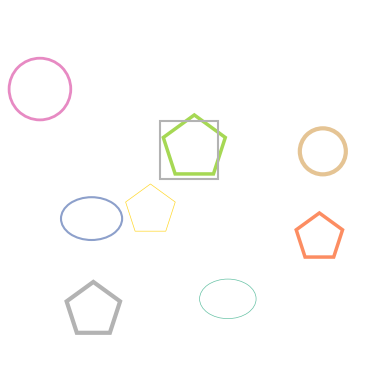[{"shape": "oval", "thickness": 0.5, "radius": 0.37, "center": [0.592, 0.224]}, {"shape": "pentagon", "thickness": 2.5, "radius": 0.32, "center": [0.83, 0.384]}, {"shape": "oval", "thickness": 1.5, "radius": 0.4, "center": [0.238, 0.432]}, {"shape": "circle", "thickness": 2, "radius": 0.4, "center": [0.104, 0.769]}, {"shape": "pentagon", "thickness": 2.5, "radius": 0.42, "center": [0.505, 0.617]}, {"shape": "pentagon", "thickness": 0.5, "radius": 0.34, "center": [0.391, 0.454]}, {"shape": "circle", "thickness": 3, "radius": 0.3, "center": [0.839, 0.607]}, {"shape": "pentagon", "thickness": 3, "radius": 0.37, "center": [0.242, 0.195]}, {"shape": "square", "thickness": 1.5, "radius": 0.38, "center": [0.49, 0.61]}]